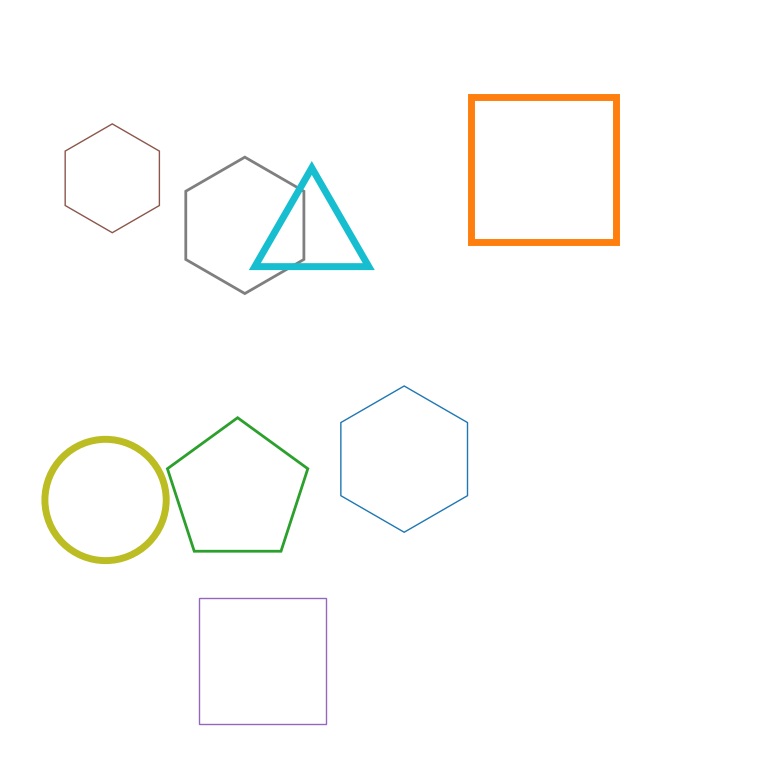[{"shape": "hexagon", "thickness": 0.5, "radius": 0.47, "center": [0.525, 0.404]}, {"shape": "square", "thickness": 2.5, "radius": 0.47, "center": [0.706, 0.78]}, {"shape": "pentagon", "thickness": 1, "radius": 0.48, "center": [0.309, 0.362]}, {"shape": "square", "thickness": 0.5, "radius": 0.41, "center": [0.341, 0.142]}, {"shape": "hexagon", "thickness": 0.5, "radius": 0.35, "center": [0.146, 0.768]}, {"shape": "hexagon", "thickness": 1, "radius": 0.44, "center": [0.318, 0.707]}, {"shape": "circle", "thickness": 2.5, "radius": 0.39, "center": [0.137, 0.351]}, {"shape": "triangle", "thickness": 2.5, "radius": 0.43, "center": [0.405, 0.696]}]